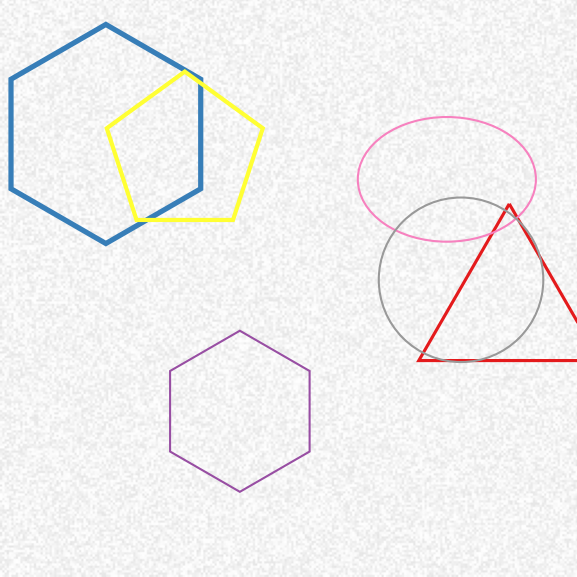[{"shape": "triangle", "thickness": 1.5, "radius": 0.9, "center": [0.882, 0.465]}, {"shape": "hexagon", "thickness": 2.5, "radius": 0.95, "center": [0.183, 0.767]}, {"shape": "hexagon", "thickness": 1, "radius": 0.7, "center": [0.415, 0.287]}, {"shape": "pentagon", "thickness": 2, "radius": 0.71, "center": [0.32, 0.733]}, {"shape": "oval", "thickness": 1, "radius": 0.77, "center": [0.774, 0.689]}, {"shape": "circle", "thickness": 1, "radius": 0.71, "center": [0.798, 0.515]}]